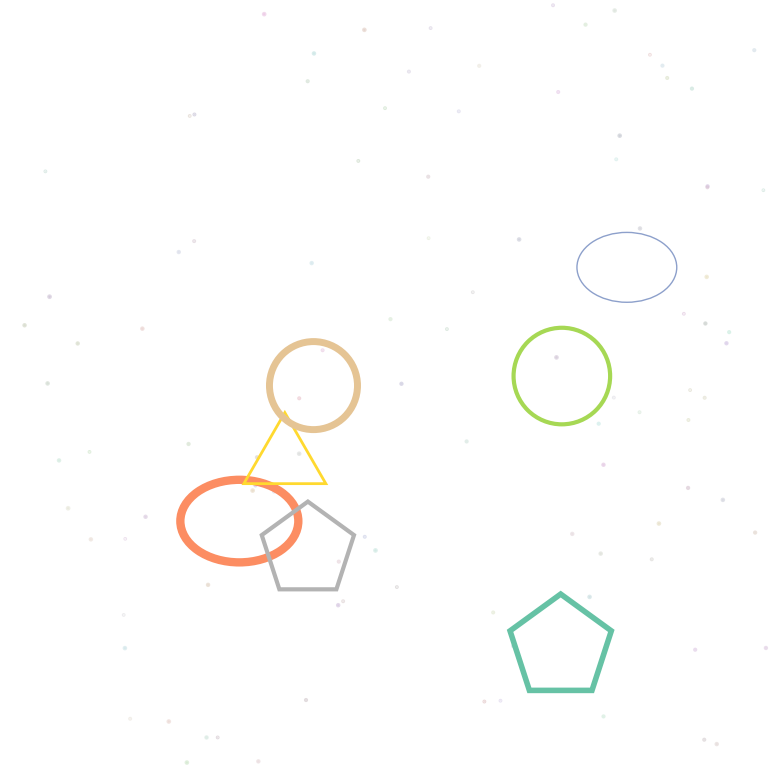[{"shape": "pentagon", "thickness": 2, "radius": 0.35, "center": [0.728, 0.159]}, {"shape": "oval", "thickness": 3, "radius": 0.38, "center": [0.311, 0.323]}, {"shape": "oval", "thickness": 0.5, "radius": 0.32, "center": [0.814, 0.653]}, {"shape": "circle", "thickness": 1.5, "radius": 0.31, "center": [0.73, 0.512]}, {"shape": "triangle", "thickness": 1, "radius": 0.31, "center": [0.37, 0.403]}, {"shape": "circle", "thickness": 2.5, "radius": 0.29, "center": [0.407, 0.499]}, {"shape": "pentagon", "thickness": 1.5, "radius": 0.31, "center": [0.4, 0.286]}]